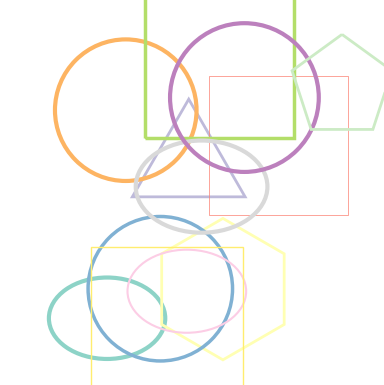[{"shape": "oval", "thickness": 3, "radius": 0.76, "center": [0.278, 0.173]}, {"shape": "hexagon", "thickness": 2, "radius": 0.92, "center": [0.579, 0.249]}, {"shape": "triangle", "thickness": 2, "radius": 0.85, "center": [0.49, 0.573]}, {"shape": "square", "thickness": 0.5, "radius": 0.9, "center": [0.724, 0.622]}, {"shape": "circle", "thickness": 2.5, "radius": 0.94, "center": [0.416, 0.25]}, {"shape": "circle", "thickness": 3, "radius": 0.92, "center": [0.327, 0.714]}, {"shape": "square", "thickness": 2.5, "radius": 0.97, "center": [0.569, 0.835]}, {"shape": "oval", "thickness": 1.5, "radius": 0.77, "center": [0.485, 0.244]}, {"shape": "oval", "thickness": 3, "radius": 0.86, "center": [0.524, 0.515]}, {"shape": "circle", "thickness": 3, "radius": 0.97, "center": [0.635, 0.747]}, {"shape": "pentagon", "thickness": 2, "radius": 0.68, "center": [0.888, 0.774]}, {"shape": "square", "thickness": 1, "radius": 0.99, "center": [0.434, 0.16]}]